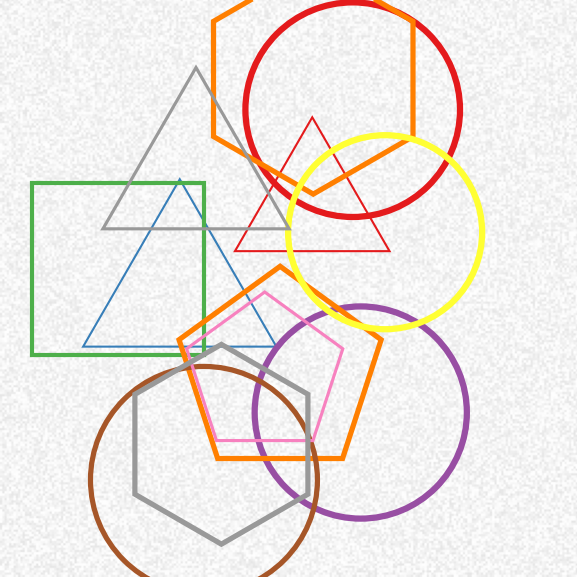[{"shape": "triangle", "thickness": 1, "radius": 0.77, "center": [0.541, 0.642]}, {"shape": "circle", "thickness": 3, "radius": 0.93, "center": [0.611, 0.809]}, {"shape": "triangle", "thickness": 1, "radius": 0.97, "center": [0.311, 0.496]}, {"shape": "square", "thickness": 2, "radius": 0.74, "center": [0.204, 0.533]}, {"shape": "circle", "thickness": 3, "radius": 0.92, "center": [0.625, 0.285]}, {"shape": "pentagon", "thickness": 2.5, "radius": 0.92, "center": [0.485, 0.354]}, {"shape": "hexagon", "thickness": 2.5, "radius": 1.0, "center": [0.542, 0.862]}, {"shape": "circle", "thickness": 3, "radius": 0.84, "center": [0.667, 0.597]}, {"shape": "circle", "thickness": 2.5, "radius": 0.98, "center": [0.353, 0.168]}, {"shape": "pentagon", "thickness": 1.5, "radius": 0.71, "center": [0.458, 0.351]}, {"shape": "hexagon", "thickness": 2.5, "radius": 0.86, "center": [0.383, 0.23]}, {"shape": "triangle", "thickness": 1.5, "radius": 0.93, "center": [0.339, 0.696]}]